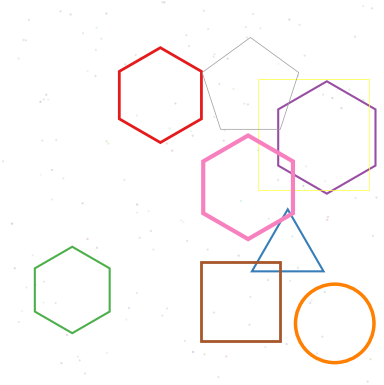[{"shape": "hexagon", "thickness": 2, "radius": 0.62, "center": [0.417, 0.753]}, {"shape": "triangle", "thickness": 1.5, "radius": 0.54, "center": [0.747, 0.349]}, {"shape": "hexagon", "thickness": 1.5, "radius": 0.56, "center": [0.188, 0.247]}, {"shape": "hexagon", "thickness": 1.5, "radius": 0.73, "center": [0.849, 0.643]}, {"shape": "circle", "thickness": 2.5, "radius": 0.51, "center": [0.869, 0.16]}, {"shape": "square", "thickness": 0.5, "radius": 0.72, "center": [0.814, 0.65]}, {"shape": "square", "thickness": 2, "radius": 0.51, "center": [0.625, 0.217]}, {"shape": "hexagon", "thickness": 3, "radius": 0.67, "center": [0.644, 0.514]}, {"shape": "pentagon", "thickness": 0.5, "radius": 0.66, "center": [0.65, 0.771]}]